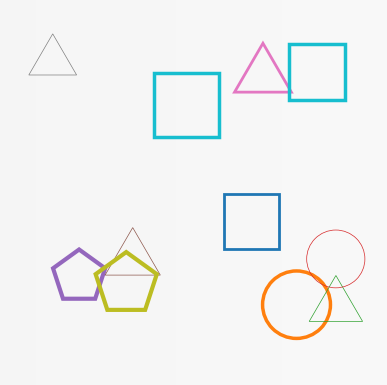[{"shape": "square", "thickness": 2, "radius": 0.36, "center": [0.649, 0.424]}, {"shape": "circle", "thickness": 2.5, "radius": 0.44, "center": [0.765, 0.209]}, {"shape": "triangle", "thickness": 0.5, "radius": 0.4, "center": [0.867, 0.205]}, {"shape": "circle", "thickness": 0.5, "radius": 0.38, "center": [0.867, 0.327]}, {"shape": "pentagon", "thickness": 3, "radius": 0.35, "center": [0.204, 0.281]}, {"shape": "triangle", "thickness": 0.5, "radius": 0.41, "center": [0.342, 0.327]}, {"shape": "triangle", "thickness": 2, "radius": 0.42, "center": [0.679, 0.803]}, {"shape": "triangle", "thickness": 0.5, "radius": 0.36, "center": [0.136, 0.841]}, {"shape": "pentagon", "thickness": 3, "radius": 0.41, "center": [0.326, 0.262]}, {"shape": "square", "thickness": 2.5, "radius": 0.36, "center": [0.817, 0.814]}, {"shape": "square", "thickness": 2.5, "radius": 0.42, "center": [0.481, 0.727]}]